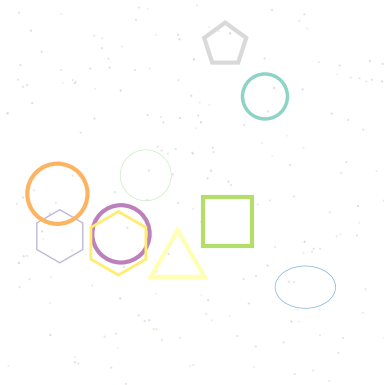[{"shape": "circle", "thickness": 2.5, "radius": 0.29, "center": [0.688, 0.749]}, {"shape": "triangle", "thickness": 3, "radius": 0.4, "center": [0.462, 0.321]}, {"shape": "hexagon", "thickness": 1, "radius": 0.34, "center": [0.155, 0.386]}, {"shape": "oval", "thickness": 0.5, "radius": 0.39, "center": [0.793, 0.254]}, {"shape": "circle", "thickness": 3, "radius": 0.39, "center": [0.149, 0.497]}, {"shape": "square", "thickness": 3, "radius": 0.32, "center": [0.591, 0.424]}, {"shape": "pentagon", "thickness": 3, "radius": 0.29, "center": [0.585, 0.884]}, {"shape": "circle", "thickness": 3, "radius": 0.37, "center": [0.314, 0.393]}, {"shape": "circle", "thickness": 0.5, "radius": 0.33, "center": [0.379, 0.545]}, {"shape": "hexagon", "thickness": 2, "radius": 0.41, "center": [0.308, 0.368]}]